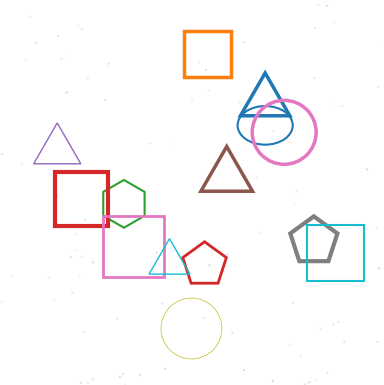[{"shape": "oval", "thickness": 1.5, "radius": 0.36, "center": [0.689, 0.674]}, {"shape": "triangle", "thickness": 2.5, "radius": 0.37, "center": [0.689, 0.736]}, {"shape": "square", "thickness": 2.5, "radius": 0.3, "center": [0.539, 0.86]}, {"shape": "hexagon", "thickness": 1.5, "radius": 0.31, "center": [0.322, 0.471]}, {"shape": "square", "thickness": 3, "radius": 0.35, "center": [0.212, 0.483]}, {"shape": "pentagon", "thickness": 2, "radius": 0.3, "center": [0.531, 0.313]}, {"shape": "triangle", "thickness": 1, "radius": 0.35, "center": [0.149, 0.61]}, {"shape": "triangle", "thickness": 2.5, "radius": 0.39, "center": [0.589, 0.542]}, {"shape": "circle", "thickness": 2.5, "radius": 0.42, "center": [0.738, 0.656]}, {"shape": "square", "thickness": 2, "radius": 0.4, "center": [0.347, 0.36]}, {"shape": "pentagon", "thickness": 3, "radius": 0.32, "center": [0.815, 0.374]}, {"shape": "circle", "thickness": 0.5, "radius": 0.4, "center": [0.497, 0.147]}, {"shape": "triangle", "thickness": 1, "radius": 0.31, "center": [0.44, 0.319]}, {"shape": "square", "thickness": 1.5, "radius": 0.37, "center": [0.872, 0.343]}]